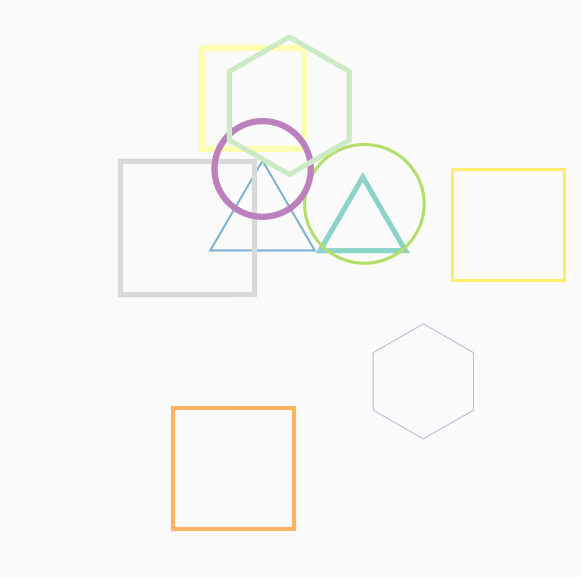[{"shape": "triangle", "thickness": 2.5, "radius": 0.42, "center": [0.624, 0.608]}, {"shape": "square", "thickness": 3, "radius": 0.44, "center": [0.435, 0.829]}, {"shape": "hexagon", "thickness": 0.5, "radius": 0.5, "center": [0.728, 0.339]}, {"shape": "triangle", "thickness": 1, "radius": 0.52, "center": [0.452, 0.617]}, {"shape": "square", "thickness": 2, "radius": 0.52, "center": [0.402, 0.188]}, {"shape": "circle", "thickness": 1.5, "radius": 0.51, "center": [0.627, 0.646]}, {"shape": "square", "thickness": 2.5, "radius": 0.58, "center": [0.322, 0.605]}, {"shape": "circle", "thickness": 3, "radius": 0.41, "center": [0.452, 0.707]}, {"shape": "hexagon", "thickness": 2.5, "radius": 0.6, "center": [0.498, 0.816]}, {"shape": "square", "thickness": 1.5, "radius": 0.48, "center": [0.874, 0.611]}]